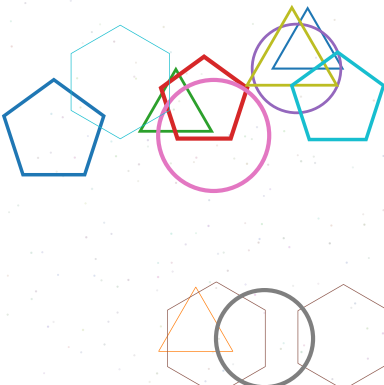[{"shape": "triangle", "thickness": 1.5, "radius": 0.52, "center": [0.799, 0.874]}, {"shape": "pentagon", "thickness": 2.5, "radius": 0.68, "center": [0.14, 0.657]}, {"shape": "triangle", "thickness": 0.5, "radius": 0.56, "center": [0.508, 0.143]}, {"shape": "triangle", "thickness": 2, "radius": 0.54, "center": [0.457, 0.713]}, {"shape": "pentagon", "thickness": 3, "radius": 0.59, "center": [0.53, 0.735]}, {"shape": "circle", "thickness": 2, "radius": 0.58, "center": [0.77, 0.822]}, {"shape": "hexagon", "thickness": 0.5, "radius": 0.73, "center": [0.562, 0.121]}, {"shape": "hexagon", "thickness": 0.5, "radius": 0.68, "center": [0.892, 0.125]}, {"shape": "circle", "thickness": 3, "radius": 0.72, "center": [0.555, 0.648]}, {"shape": "circle", "thickness": 3, "radius": 0.63, "center": [0.687, 0.12]}, {"shape": "triangle", "thickness": 2, "radius": 0.67, "center": [0.758, 0.846]}, {"shape": "hexagon", "thickness": 0.5, "radius": 0.74, "center": [0.312, 0.787]}, {"shape": "pentagon", "thickness": 2.5, "radius": 0.63, "center": [0.877, 0.739]}]